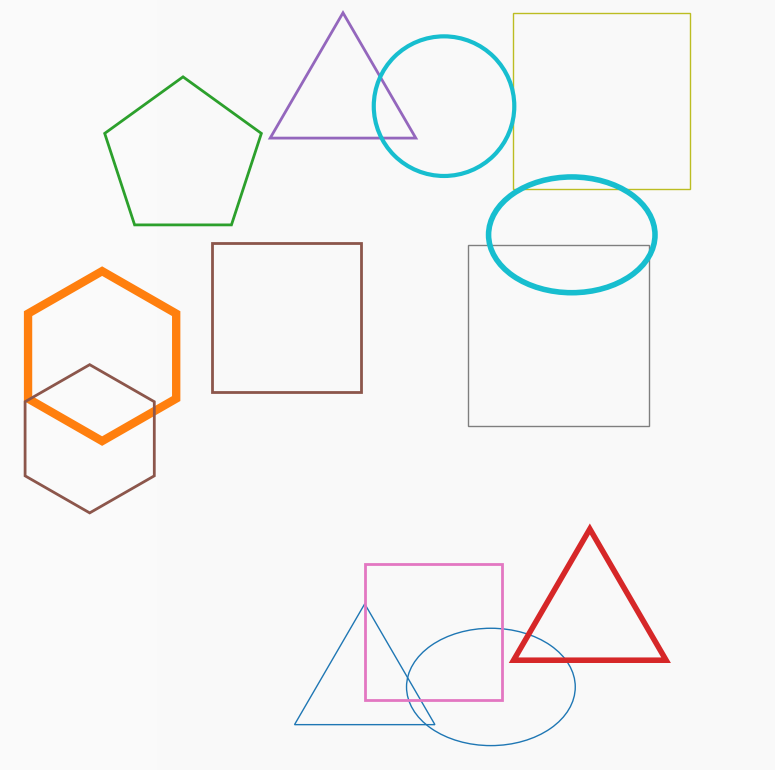[{"shape": "oval", "thickness": 0.5, "radius": 0.54, "center": [0.633, 0.108]}, {"shape": "triangle", "thickness": 0.5, "radius": 0.52, "center": [0.471, 0.111]}, {"shape": "hexagon", "thickness": 3, "radius": 0.55, "center": [0.132, 0.538]}, {"shape": "pentagon", "thickness": 1, "radius": 0.53, "center": [0.236, 0.794]}, {"shape": "triangle", "thickness": 2, "radius": 0.57, "center": [0.761, 0.199]}, {"shape": "triangle", "thickness": 1, "radius": 0.54, "center": [0.443, 0.875]}, {"shape": "hexagon", "thickness": 1, "radius": 0.48, "center": [0.116, 0.43]}, {"shape": "square", "thickness": 1, "radius": 0.48, "center": [0.37, 0.588]}, {"shape": "square", "thickness": 1, "radius": 0.44, "center": [0.56, 0.179]}, {"shape": "square", "thickness": 0.5, "radius": 0.59, "center": [0.721, 0.564]}, {"shape": "square", "thickness": 0.5, "radius": 0.57, "center": [0.776, 0.869]}, {"shape": "circle", "thickness": 1.5, "radius": 0.45, "center": [0.573, 0.862]}, {"shape": "oval", "thickness": 2, "radius": 0.54, "center": [0.738, 0.695]}]